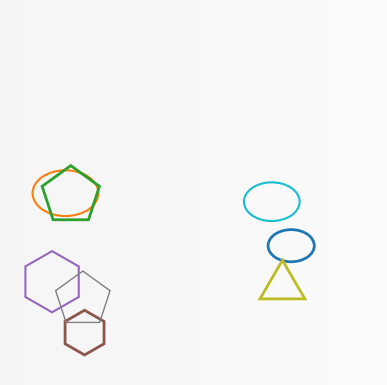[{"shape": "oval", "thickness": 2, "radius": 0.3, "center": [0.751, 0.362]}, {"shape": "oval", "thickness": 1.5, "radius": 0.42, "center": [0.169, 0.498]}, {"shape": "pentagon", "thickness": 2, "radius": 0.39, "center": [0.183, 0.492]}, {"shape": "hexagon", "thickness": 1.5, "radius": 0.4, "center": [0.134, 0.268]}, {"shape": "hexagon", "thickness": 2, "radius": 0.29, "center": [0.218, 0.136]}, {"shape": "pentagon", "thickness": 1, "radius": 0.37, "center": [0.214, 0.222]}, {"shape": "triangle", "thickness": 2, "radius": 0.33, "center": [0.729, 0.257]}, {"shape": "oval", "thickness": 1.5, "radius": 0.36, "center": [0.701, 0.476]}]